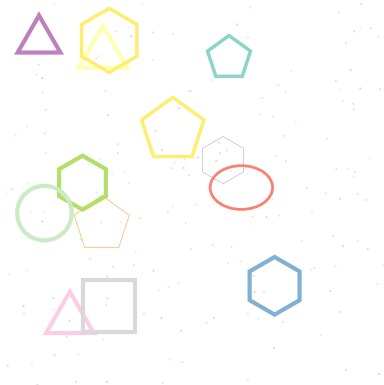[{"shape": "pentagon", "thickness": 2.5, "radius": 0.29, "center": [0.595, 0.849]}, {"shape": "triangle", "thickness": 3, "radius": 0.36, "center": [0.267, 0.861]}, {"shape": "hexagon", "thickness": 0.5, "radius": 0.31, "center": [0.579, 0.584]}, {"shape": "oval", "thickness": 2, "radius": 0.41, "center": [0.627, 0.513]}, {"shape": "hexagon", "thickness": 3, "radius": 0.37, "center": [0.713, 0.258]}, {"shape": "pentagon", "thickness": 0.5, "radius": 0.38, "center": [0.264, 0.418]}, {"shape": "hexagon", "thickness": 3, "radius": 0.35, "center": [0.214, 0.526]}, {"shape": "triangle", "thickness": 3, "radius": 0.36, "center": [0.182, 0.171]}, {"shape": "square", "thickness": 3, "radius": 0.34, "center": [0.284, 0.205]}, {"shape": "triangle", "thickness": 3, "radius": 0.32, "center": [0.101, 0.896]}, {"shape": "circle", "thickness": 3, "radius": 0.35, "center": [0.115, 0.446]}, {"shape": "pentagon", "thickness": 2.5, "radius": 0.42, "center": [0.449, 0.662]}, {"shape": "hexagon", "thickness": 2.5, "radius": 0.42, "center": [0.284, 0.895]}]